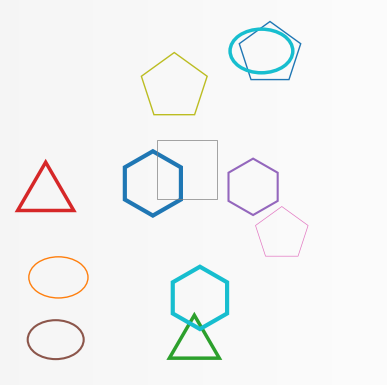[{"shape": "hexagon", "thickness": 3, "radius": 0.42, "center": [0.395, 0.524]}, {"shape": "pentagon", "thickness": 1, "radius": 0.42, "center": [0.697, 0.861]}, {"shape": "oval", "thickness": 1, "radius": 0.38, "center": [0.151, 0.28]}, {"shape": "triangle", "thickness": 2.5, "radius": 0.37, "center": [0.502, 0.107]}, {"shape": "triangle", "thickness": 2.5, "radius": 0.42, "center": [0.118, 0.495]}, {"shape": "hexagon", "thickness": 1.5, "radius": 0.37, "center": [0.653, 0.515]}, {"shape": "oval", "thickness": 1.5, "radius": 0.36, "center": [0.144, 0.118]}, {"shape": "pentagon", "thickness": 0.5, "radius": 0.36, "center": [0.727, 0.392]}, {"shape": "square", "thickness": 0.5, "radius": 0.39, "center": [0.482, 0.559]}, {"shape": "pentagon", "thickness": 1, "radius": 0.45, "center": [0.45, 0.774]}, {"shape": "oval", "thickness": 2.5, "radius": 0.4, "center": [0.675, 0.868]}, {"shape": "hexagon", "thickness": 3, "radius": 0.4, "center": [0.516, 0.226]}]